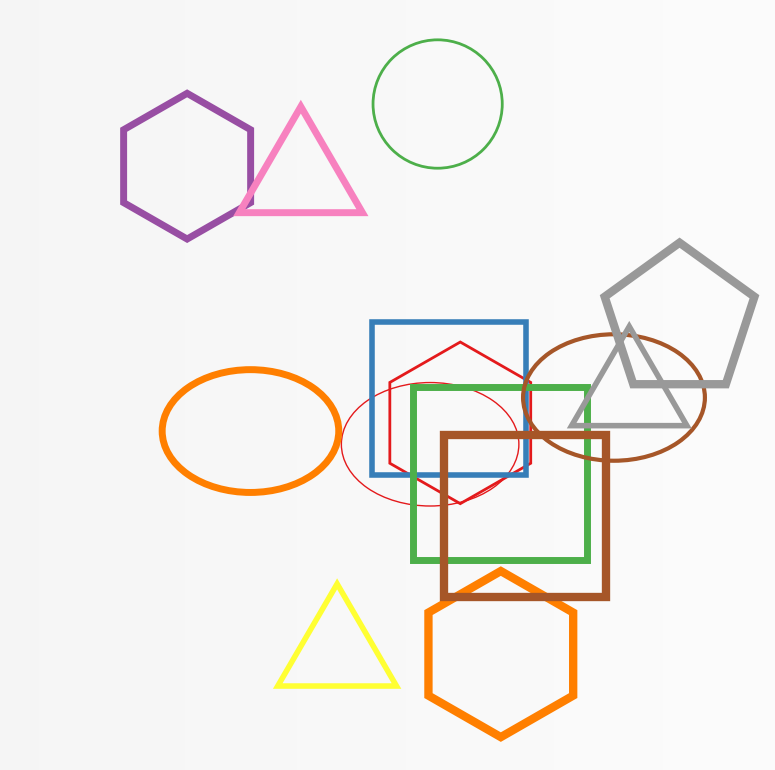[{"shape": "oval", "thickness": 0.5, "radius": 0.57, "center": [0.555, 0.423]}, {"shape": "hexagon", "thickness": 1, "radius": 0.52, "center": [0.594, 0.451]}, {"shape": "square", "thickness": 2, "radius": 0.5, "center": [0.579, 0.483]}, {"shape": "square", "thickness": 2.5, "radius": 0.56, "center": [0.645, 0.385]}, {"shape": "circle", "thickness": 1, "radius": 0.42, "center": [0.565, 0.865]}, {"shape": "hexagon", "thickness": 2.5, "radius": 0.47, "center": [0.241, 0.784]}, {"shape": "hexagon", "thickness": 3, "radius": 0.54, "center": [0.646, 0.151]}, {"shape": "oval", "thickness": 2.5, "radius": 0.57, "center": [0.323, 0.44]}, {"shape": "triangle", "thickness": 2, "radius": 0.44, "center": [0.435, 0.153]}, {"shape": "oval", "thickness": 1.5, "radius": 0.59, "center": [0.792, 0.484]}, {"shape": "square", "thickness": 3, "radius": 0.52, "center": [0.677, 0.33]}, {"shape": "triangle", "thickness": 2.5, "radius": 0.46, "center": [0.388, 0.77]}, {"shape": "triangle", "thickness": 2, "radius": 0.43, "center": [0.812, 0.49]}, {"shape": "pentagon", "thickness": 3, "radius": 0.51, "center": [0.877, 0.583]}]